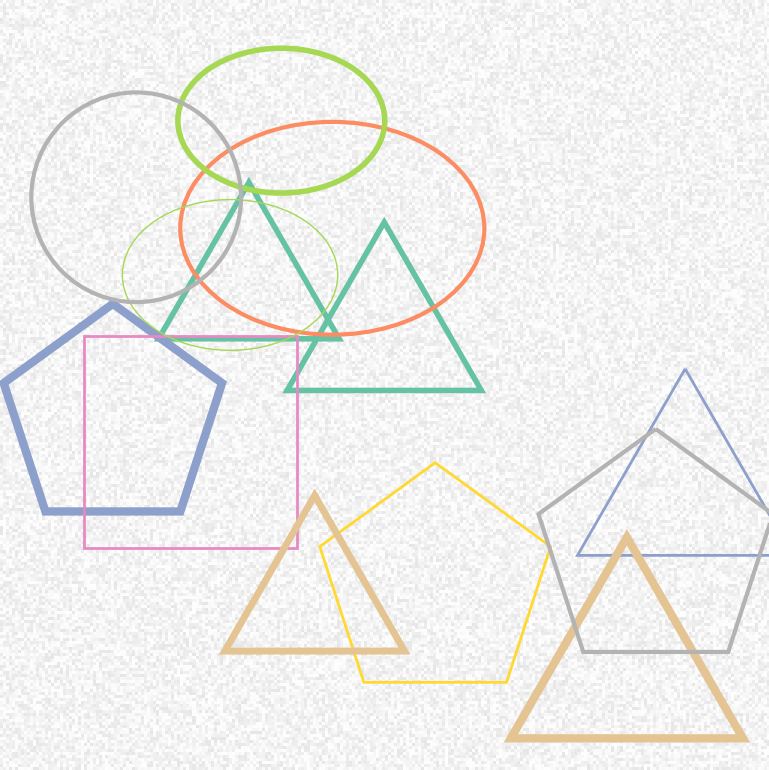[{"shape": "triangle", "thickness": 2, "radius": 0.68, "center": [0.323, 0.628]}, {"shape": "triangle", "thickness": 2, "radius": 0.73, "center": [0.499, 0.566]}, {"shape": "oval", "thickness": 1.5, "radius": 0.99, "center": [0.432, 0.704]}, {"shape": "pentagon", "thickness": 3, "radius": 0.75, "center": [0.147, 0.456]}, {"shape": "triangle", "thickness": 1, "radius": 0.81, "center": [0.89, 0.359]}, {"shape": "square", "thickness": 1, "radius": 0.69, "center": [0.247, 0.426]}, {"shape": "oval", "thickness": 0.5, "radius": 0.7, "center": [0.299, 0.643]}, {"shape": "oval", "thickness": 2, "radius": 0.67, "center": [0.365, 0.843]}, {"shape": "pentagon", "thickness": 1, "radius": 0.79, "center": [0.565, 0.241]}, {"shape": "triangle", "thickness": 3, "radius": 0.87, "center": [0.814, 0.128]}, {"shape": "triangle", "thickness": 2.5, "radius": 0.67, "center": [0.409, 0.222]}, {"shape": "pentagon", "thickness": 1.5, "radius": 0.8, "center": [0.852, 0.283]}, {"shape": "circle", "thickness": 1.5, "radius": 0.68, "center": [0.177, 0.744]}]